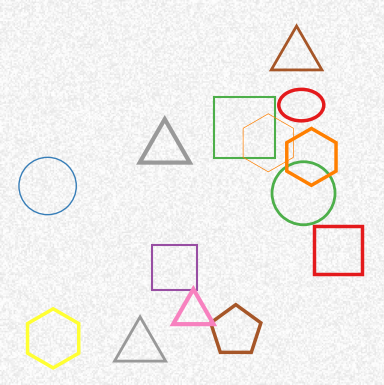[{"shape": "square", "thickness": 2.5, "radius": 0.31, "center": [0.878, 0.352]}, {"shape": "oval", "thickness": 2.5, "radius": 0.29, "center": [0.783, 0.727]}, {"shape": "circle", "thickness": 1, "radius": 0.37, "center": [0.124, 0.517]}, {"shape": "square", "thickness": 1.5, "radius": 0.39, "center": [0.636, 0.668]}, {"shape": "circle", "thickness": 2, "radius": 0.41, "center": [0.788, 0.498]}, {"shape": "square", "thickness": 1.5, "radius": 0.29, "center": [0.454, 0.305]}, {"shape": "hexagon", "thickness": 0.5, "radius": 0.38, "center": [0.697, 0.629]}, {"shape": "hexagon", "thickness": 2.5, "radius": 0.37, "center": [0.809, 0.593]}, {"shape": "hexagon", "thickness": 2.5, "radius": 0.38, "center": [0.138, 0.121]}, {"shape": "triangle", "thickness": 2, "radius": 0.38, "center": [0.77, 0.856]}, {"shape": "pentagon", "thickness": 2.5, "radius": 0.34, "center": [0.613, 0.14]}, {"shape": "triangle", "thickness": 3, "radius": 0.3, "center": [0.502, 0.188]}, {"shape": "triangle", "thickness": 3, "radius": 0.38, "center": [0.428, 0.615]}, {"shape": "triangle", "thickness": 2, "radius": 0.38, "center": [0.364, 0.1]}]